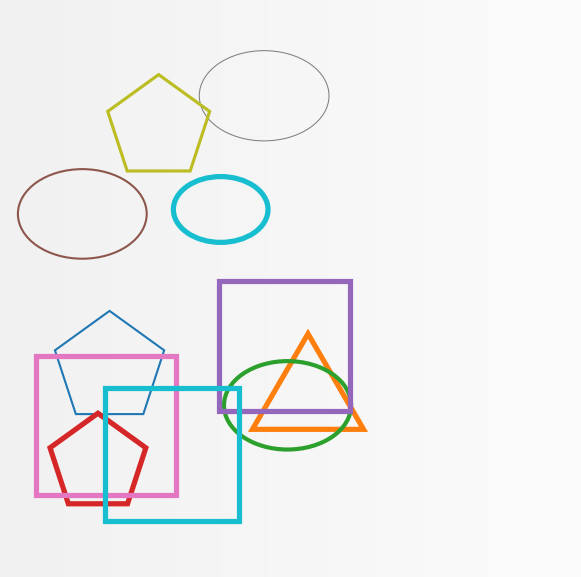[{"shape": "pentagon", "thickness": 1, "radius": 0.49, "center": [0.188, 0.362]}, {"shape": "triangle", "thickness": 2.5, "radius": 0.55, "center": [0.53, 0.311]}, {"shape": "oval", "thickness": 2, "radius": 0.55, "center": [0.495, 0.297]}, {"shape": "pentagon", "thickness": 2.5, "radius": 0.43, "center": [0.169, 0.197]}, {"shape": "square", "thickness": 2.5, "radius": 0.57, "center": [0.49, 0.4]}, {"shape": "oval", "thickness": 1, "radius": 0.55, "center": [0.142, 0.629]}, {"shape": "square", "thickness": 2.5, "radius": 0.6, "center": [0.182, 0.262]}, {"shape": "oval", "thickness": 0.5, "radius": 0.56, "center": [0.454, 0.833]}, {"shape": "pentagon", "thickness": 1.5, "radius": 0.46, "center": [0.273, 0.778]}, {"shape": "oval", "thickness": 2.5, "radius": 0.41, "center": [0.38, 0.636]}, {"shape": "square", "thickness": 2.5, "radius": 0.58, "center": [0.295, 0.212]}]